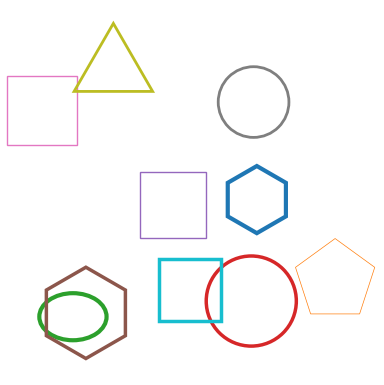[{"shape": "hexagon", "thickness": 3, "radius": 0.44, "center": [0.667, 0.482]}, {"shape": "pentagon", "thickness": 0.5, "radius": 0.54, "center": [0.87, 0.272]}, {"shape": "oval", "thickness": 3, "radius": 0.44, "center": [0.189, 0.177]}, {"shape": "circle", "thickness": 2.5, "radius": 0.59, "center": [0.653, 0.218]}, {"shape": "square", "thickness": 1, "radius": 0.43, "center": [0.45, 0.468]}, {"shape": "hexagon", "thickness": 2.5, "radius": 0.59, "center": [0.223, 0.187]}, {"shape": "square", "thickness": 1, "radius": 0.45, "center": [0.109, 0.713]}, {"shape": "circle", "thickness": 2, "radius": 0.46, "center": [0.659, 0.735]}, {"shape": "triangle", "thickness": 2, "radius": 0.59, "center": [0.294, 0.821]}, {"shape": "square", "thickness": 2.5, "radius": 0.41, "center": [0.494, 0.246]}]